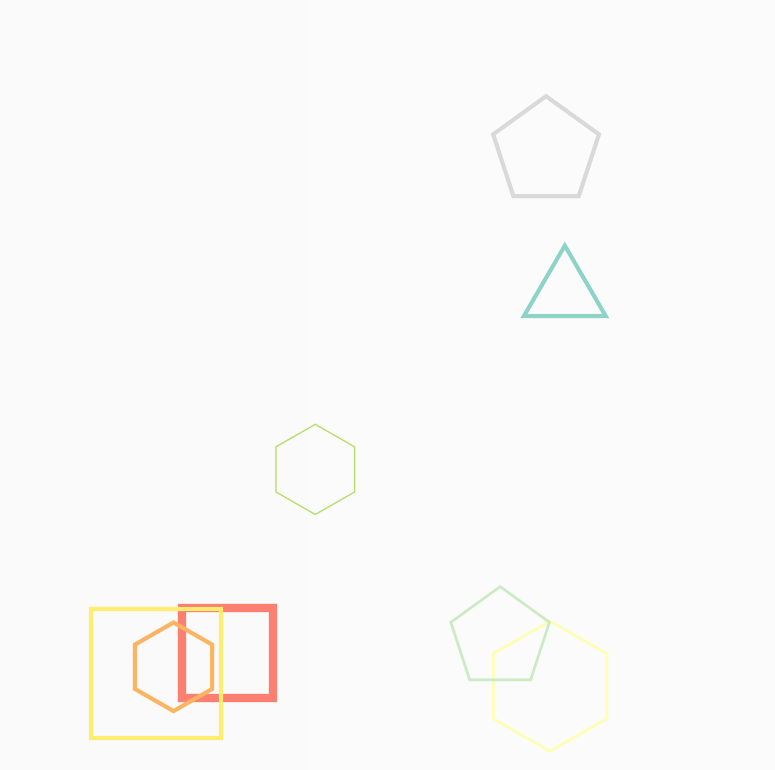[{"shape": "triangle", "thickness": 1.5, "radius": 0.3, "center": [0.729, 0.62]}, {"shape": "hexagon", "thickness": 1, "radius": 0.42, "center": [0.71, 0.109]}, {"shape": "square", "thickness": 3, "radius": 0.29, "center": [0.294, 0.152]}, {"shape": "hexagon", "thickness": 1.5, "radius": 0.29, "center": [0.224, 0.134]}, {"shape": "hexagon", "thickness": 0.5, "radius": 0.29, "center": [0.407, 0.39]}, {"shape": "pentagon", "thickness": 1.5, "radius": 0.36, "center": [0.705, 0.803]}, {"shape": "pentagon", "thickness": 1, "radius": 0.33, "center": [0.645, 0.171]}, {"shape": "square", "thickness": 1.5, "radius": 0.42, "center": [0.202, 0.125]}]